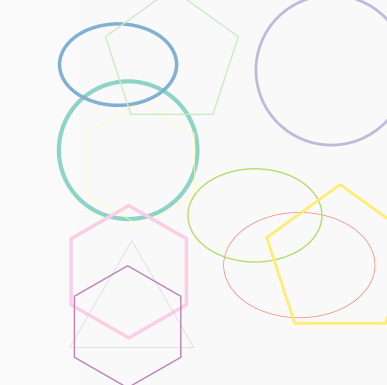[{"shape": "circle", "thickness": 3, "radius": 0.89, "center": [0.331, 0.61]}, {"shape": "hexagon", "thickness": 0.5, "radius": 0.8, "center": [0.364, 0.573]}, {"shape": "circle", "thickness": 2, "radius": 0.97, "center": [0.855, 0.818]}, {"shape": "oval", "thickness": 0.5, "radius": 0.98, "center": [0.772, 0.311]}, {"shape": "oval", "thickness": 2.5, "radius": 0.76, "center": [0.305, 0.832]}, {"shape": "oval", "thickness": 1, "radius": 0.86, "center": [0.658, 0.441]}, {"shape": "hexagon", "thickness": 2.5, "radius": 0.86, "center": [0.332, 0.294]}, {"shape": "triangle", "thickness": 0.5, "radius": 0.92, "center": [0.34, 0.19]}, {"shape": "hexagon", "thickness": 1, "radius": 0.79, "center": [0.329, 0.151]}, {"shape": "pentagon", "thickness": 1, "radius": 0.9, "center": [0.444, 0.849]}, {"shape": "pentagon", "thickness": 2, "radius": 1.0, "center": [0.878, 0.321]}]